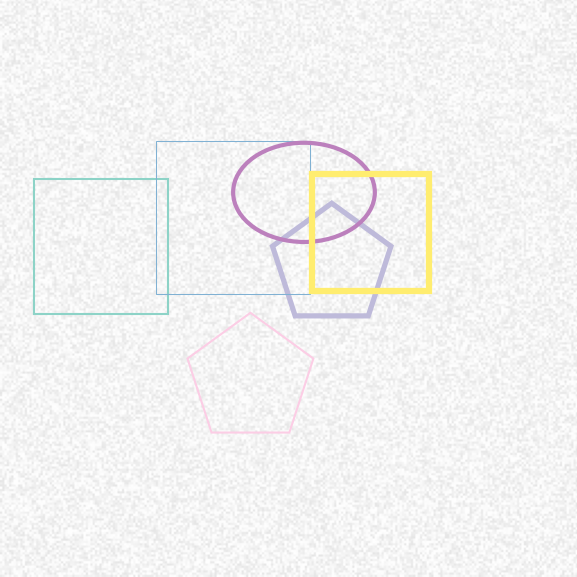[{"shape": "square", "thickness": 1, "radius": 0.58, "center": [0.175, 0.573]}, {"shape": "pentagon", "thickness": 2.5, "radius": 0.54, "center": [0.574, 0.539]}, {"shape": "square", "thickness": 0.5, "radius": 0.66, "center": [0.403, 0.623]}, {"shape": "pentagon", "thickness": 1, "radius": 0.57, "center": [0.434, 0.343]}, {"shape": "oval", "thickness": 2, "radius": 0.61, "center": [0.526, 0.666]}, {"shape": "square", "thickness": 3, "radius": 0.5, "center": [0.641, 0.596]}]